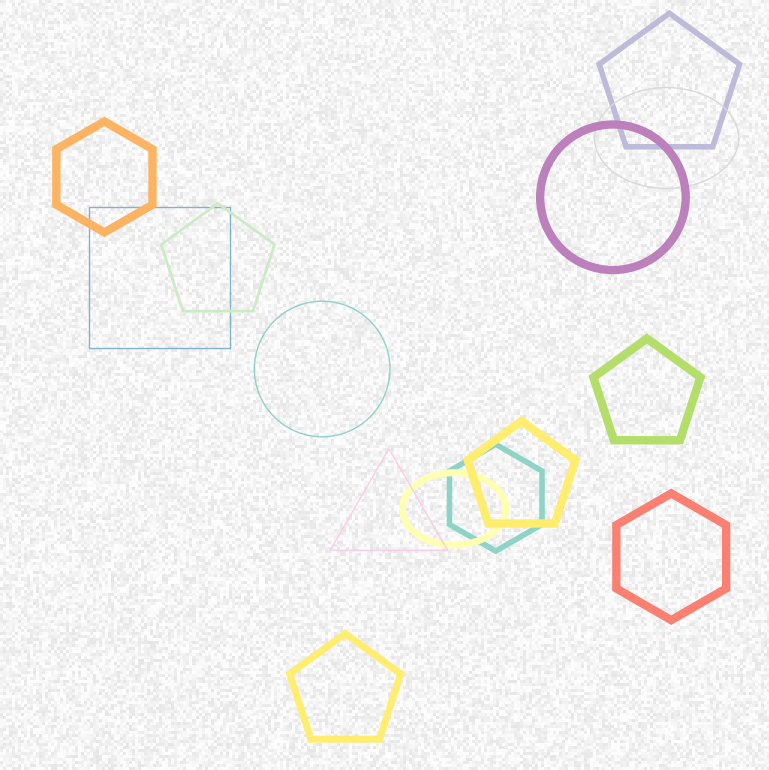[{"shape": "hexagon", "thickness": 2, "radius": 0.35, "center": [0.644, 0.354]}, {"shape": "circle", "thickness": 0.5, "radius": 0.44, "center": [0.418, 0.521]}, {"shape": "oval", "thickness": 2.5, "radius": 0.34, "center": [0.59, 0.339]}, {"shape": "pentagon", "thickness": 2, "radius": 0.48, "center": [0.869, 0.887]}, {"shape": "hexagon", "thickness": 3, "radius": 0.41, "center": [0.872, 0.277]}, {"shape": "square", "thickness": 0.5, "radius": 0.46, "center": [0.207, 0.639]}, {"shape": "hexagon", "thickness": 3, "radius": 0.36, "center": [0.136, 0.77]}, {"shape": "pentagon", "thickness": 3, "radius": 0.37, "center": [0.84, 0.487]}, {"shape": "triangle", "thickness": 0.5, "radius": 0.44, "center": [0.505, 0.329]}, {"shape": "oval", "thickness": 0.5, "radius": 0.47, "center": [0.866, 0.821]}, {"shape": "circle", "thickness": 3, "radius": 0.47, "center": [0.796, 0.744]}, {"shape": "pentagon", "thickness": 1, "radius": 0.39, "center": [0.283, 0.658]}, {"shape": "pentagon", "thickness": 2.5, "radius": 0.38, "center": [0.448, 0.101]}, {"shape": "pentagon", "thickness": 3, "radius": 0.37, "center": [0.677, 0.38]}]